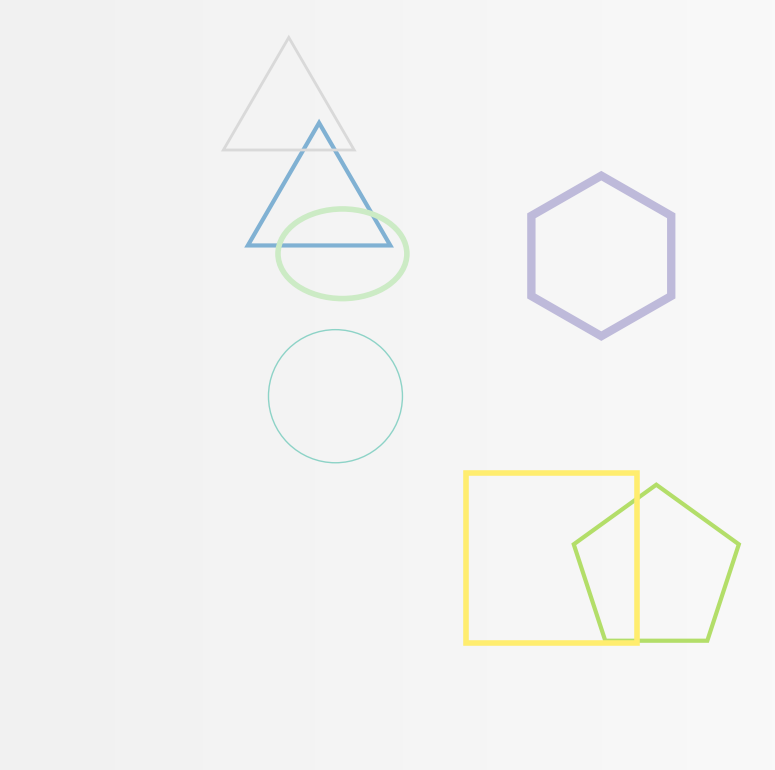[{"shape": "circle", "thickness": 0.5, "radius": 0.43, "center": [0.433, 0.485]}, {"shape": "hexagon", "thickness": 3, "radius": 0.52, "center": [0.776, 0.668]}, {"shape": "triangle", "thickness": 1.5, "radius": 0.53, "center": [0.412, 0.734]}, {"shape": "pentagon", "thickness": 1.5, "radius": 0.56, "center": [0.847, 0.259]}, {"shape": "triangle", "thickness": 1, "radius": 0.49, "center": [0.373, 0.854]}, {"shape": "oval", "thickness": 2, "radius": 0.42, "center": [0.442, 0.67]}, {"shape": "square", "thickness": 2, "radius": 0.55, "center": [0.711, 0.275]}]